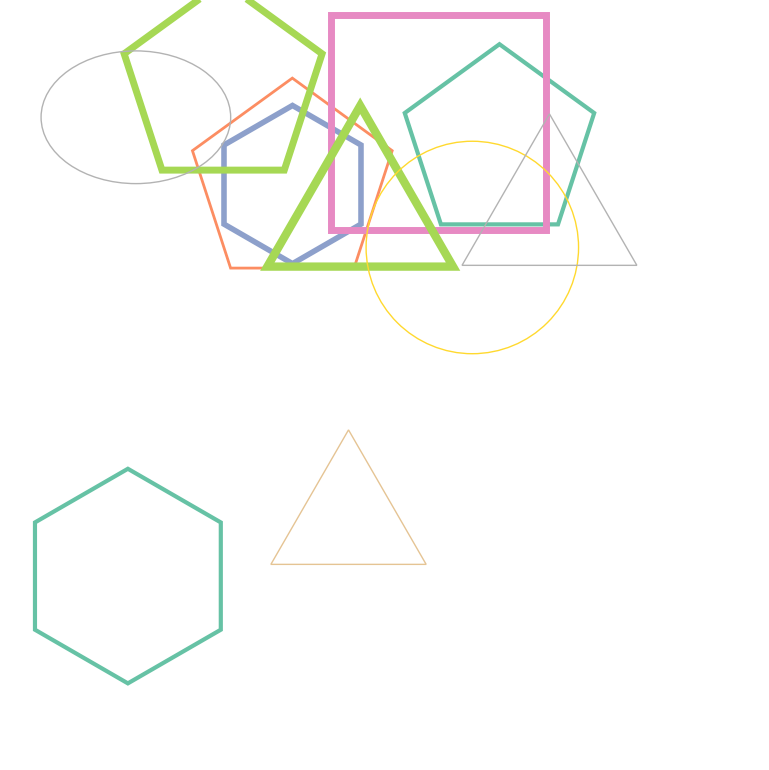[{"shape": "pentagon", "thickness": 1.5, "radius": 0.65, "center": [0.649, 0.813]}, {"shape": "hexagon", "thickness": 1.5, "radius": 0.7, "center": [0.166, 0.252]}, {"shape": "pentagon", "thickness": 1, "radius": 0.68, "center": [0.38, 0.762]}, {"shape": "hexagon", "thickness": 2, "radius": 0.51, "center": [0.38, 0.76]}, {"shape": "square", "thickness": 2.5, "radius": 0.7, "center": [0.569, 0.841]}, {"shape": "pentagon", "thickness": 2.5, "radius": 0.68, "center": [0.29, 0.888]}, {"shape": "triangle", "thickness": 3, "radius": 0.7, "center": [0.468, 0.723]}, {"shape": "circle", "thickness": 0.5, "radius": 0.69, "center": [0.613, 0.679]}, {"shape": "triangle", "thickness": 0.5, "radius": 0.58, "center": [0.453, 0.325]}, {"shape": "triangle", "thickness": 0.5, "radius": 0.66, "center": [0.714, 0.721]}, {"shape": "oval", "thickness": 0.5, "radius": 0.62, "center": [0.176, 0.848]}]